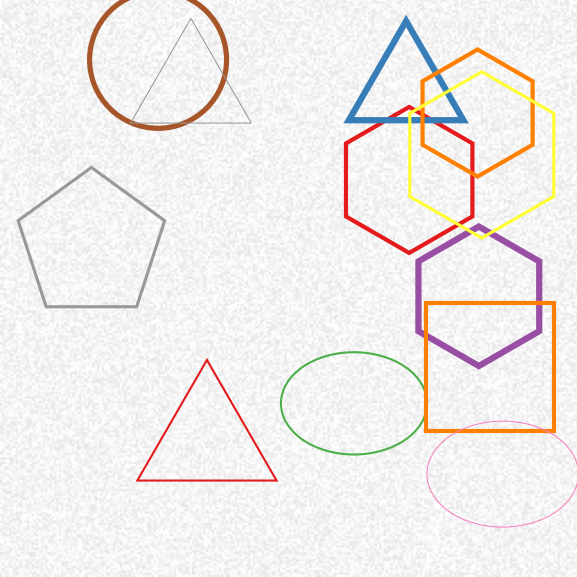[{"shape": "triangle", "thickness": 1, "radius": 0.7, "center": [0.358, 0.237]}, {"shape": "hexagon", "thickness": 2, "radius": 0.63, "center": [0.709, 0.688]}, {"shape": "triangle", "thickness": 3, "radius": 0.57, "center": [0.703, 0.848]}, {"shape": "oval", "thickness": 1, "radius": 0.63, "center": [0.613, 0.301]}, {"shape": "hexagon", "thickness": 3, "radius": 0.6, "center": [0.829, 0.486]}, {"shape": "hexagon", "thickness": 2, "radius": 0.55, "center": [0.827, 0.803]}, {"shape": "square", "thickness": 2, "radius": 0.55, "center": [0.848, 0.364]}, {"shape": "hexagon", "thickness": 1.5, "radius": 0.72, "center": [0.834, 0.731]}, {"shape": "circle", "thickness": 2.5, "radius": 0.59, "center": [0.274, 0.896]}, {"shape": "oval", "thickness": 0.5, "radius": 0.66, "center": [0.87, 0.178]}, {"shape": "pentagon", "thickness": 1.5, "radius": 0.67, "center": [0.158, 0.576]}, {"shape": "triangle", "thickness": 0.5, "radius": 0.6, "center": [0.331, 0.846]}]